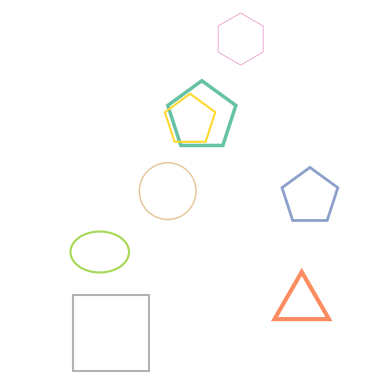[{"shape": "pentagon", "thickness": 2.5, "radius": 0.46, "center": [0.524, 0.697]}, {"shape": "triangle", "thickness": 3, "radius": 0.41, "center": [0.784, 0.212]}, {"shape": "pentagon", "thickness": 2, "radius": 0.38, "center": [0.805, 0.489]}, {"shape": "hexagon", "thickness": 0.5, "radius": 0.34, "center": [0.625, 0.899]}, {"shape": "oval", "thickness": 1.5, "radius": 0.38, "center": [0.259, 0.345]}, {"shape": "pentagon", "thickness": 1.5, "radius": 0.34, "center": [0.494, 0.687]}, {"shape": "circle", "thickness": 1, "radius": 0.37, "center": [0.436, 0.504]}, {"shape": "square", "thickness": 1.5, "radius": 0.49, "center": [0.288, 0.136]}]